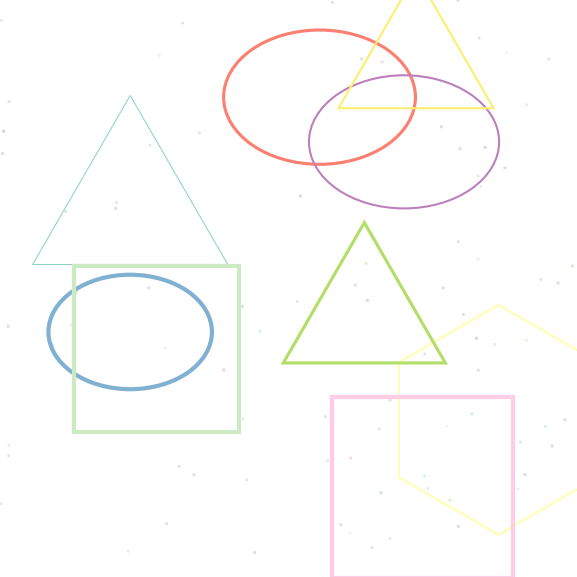[{"shape": "triangle", "thickness": 0.5, "radius": 0.98, "center": [0.225, 0.639]}, {"shape": "hexagon", "thickness": 1, "radius": 1.0, "center": [0.863, 0.272]}, {"shape": "oval", "thickness": 1.5, "radius": 0.83, "center": [0.553, 0.831]}, {"shape": "oval", "thickness": 2, "radius": 0.71, "center": [0.225, 0.424]}, {"shape": "triangle", "thickness": 1.5, "radius": 0.81, "center": [0.631, 0.452]}, {"shape": "square", "thickness": 2, "radius": 0.78, "center": [0.732, 0.155]}, {"shape": "oval", "thickness": 1, "radius": 0.82, "center": [0.7, 0.753]}, {"shape": "square", "thickness": 2, "radius": 0.72, "center": [0.271, 0.395]}, {"shape": "triangle", "thickness": 1, "radius": 0.77, "center": [0.72, 0.889]}]